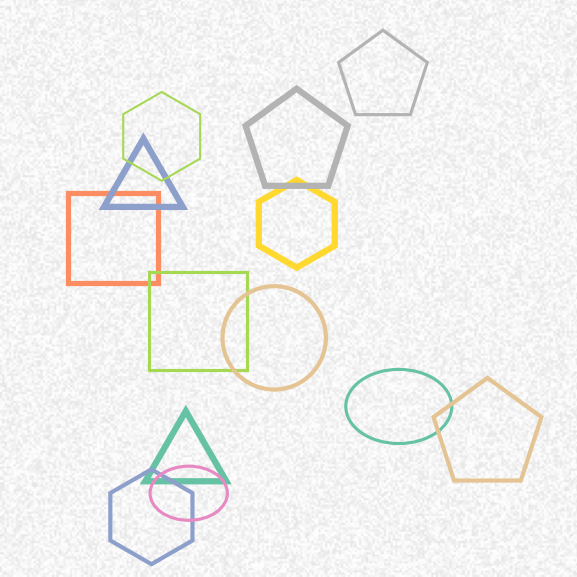[{"shape": "oval", "thickness": 1.5, "radius": 0.46, "center": [0.691, 0.295]}, {"shape": "triangle", "thickness": 3, "radius": 0.41, "center": [0.322, 0.206]}, {"shape": "square", "thickness": 2.5, "radius": 0.39, "center": [0.196, 0.587]}, {"shape": "triangle", "thickness": 3, "radius": 0.39, "center": [0.248, 0.68]}, {"shape": "hexagon", "thickness": 2, "radius": 0.41, "center": [0.262, 0.104]}, {"shape": "oval", "thickness": 1.5, "radius": 0.33, "center": [0.327, 0.145]}, {"shape": "hexagon", "thickness": 1, "radius": 0.38, "center": [0.28, 0.763]}, {"shape": "square", "thickness": 1.5, "radius": 0.43, "center": [0.343, 0.443]}, {"shape": "hexagon", "thickness": 3, "radius": 0.38, "center": [0.514, 0.612]}, {"shape": "pentagon", "thickness": 2, "radius": 0.49, "center": [0.844, 0.247]}, {"shape": "circle", "thickness": 2, "radius": 0.45, "center": [0.475, 0.414]}, {"shape": "pentagon", "thickness": 1.5, "radius": 0.4, "center": [0.663, 0.866]}, {"shape": "pentagon", "thickness": 3, "radius": 0.46, "center": [0.514, 0.753]}]